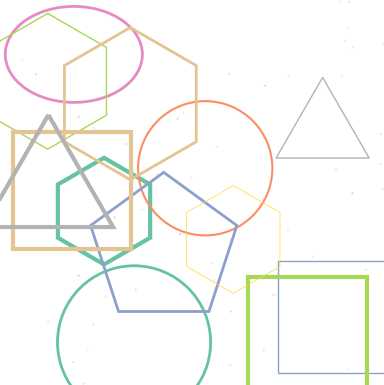[{"shape": "hexagon", "thickness": 3, "radius": 0.69, "center": [0.27, 0.452]}, {"shape": "circle", "thickness": 2, "radius": 0.99, "center": [0.348, 0.111]}, {"shape": "circle", "thickness": 1.5, "radius": 0.87, "center": [0.533, 0.563]}, {"shape": "square", "thickness": 1, "radius": 0.72, "center": [0.868, 0.177]}, {"shape": "pentagon", "thickness": 2, "radius": 1.0, "center": [0.425, 0.353]}, {"shape": "oval", "thickness": 2, "radius": 0.89, "center": [0.192, 0.859]}, {"shape": "hexagon", "thickness": 1, "radius": 0.88, "center": [0.124, 0.789]}, {"shape": "square", "thickness": 3, "radius": 0.78, "center": [0.799, 0.125]}, {"shape": "hexagon", "thickness": 0.5, "radius": 0.7, "center": [0.606, 0.378]}, {"shape": "square", "thickness": 3, "radius": 0.76, "center": [0.187, 0.505]}, {"shape": "hexagon", "thickness": 2, "radius": 0.99, "center": [0.339, 0.731]}, {"shape": "triangle", "thickness": 3, "radius": 0.97, "center": [0.126, 0.507]}, {"shape": "triangle", "thickness": 1, "radius": 0.7, "center": [0.838, 0.659]}]